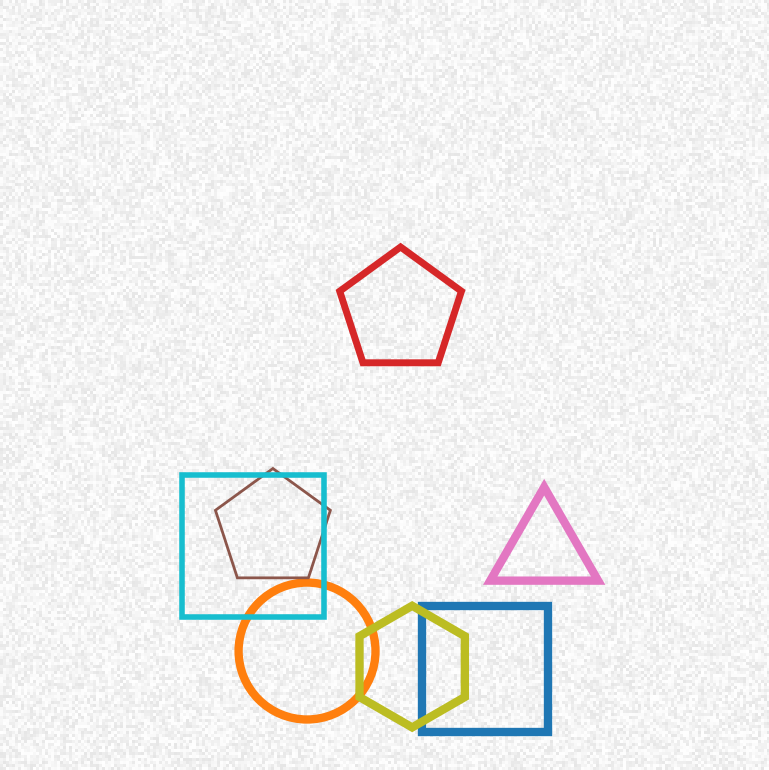[{"shape": "square", "thickness": 3, "radius": 0.41, "center": [0.63, 0.132]}, {"shape": "circle", "thickness": 3, "radius": 0.44, "center": [0.399, 0.154]}, {"shape": "pentagon", "thickness": 2.5, "radius": 0.42, "center": [0.52, 0.596]}, {"shape": "pentagon", "thickness": 1, "radius": 0.39, "center": [0.354, 0.313]}, {"shape": "triangle", "thickness": 3, "radius": 0.4, "center": [0.707, 0.286]}, {"shape": "hexagon", "thickness": 3, "radius": 0.39, "center": [0.535, 0.134]}, {"shape": "square", "thickness": 2, "radius": 0.46, "center": [0.329, 0.291]}]